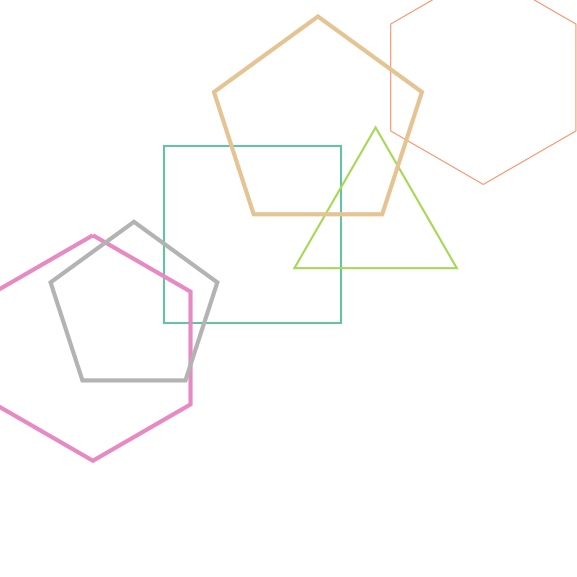[{"shape": "square", "thickness": 1, "radius": 0.77, "center": [0.438, 0.593]}, {"shape": "hexagon", "thickness": 0.5, "radius": 0.93, "center": [0.837, 0.865]}, {"shape": "hexagon", "thickness": 2, "radius": 0.98, "center": [0.161, 0.397]}, {"shape": "triangle", "thickness": 1, "radius": 0.81, "center": [0.65, 0.616]}, {"shape": "pentagon", "thickness": 2, "radius": 0.95, "center": [0.551, 0.781]}, {"shape": "pentagon", "thickness": 2, "radius": 0.76, "center": [0.232, 0.463]}]